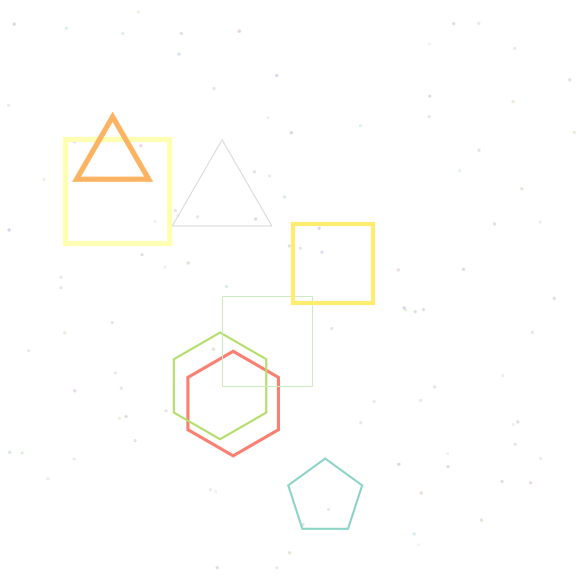[{"shape": "pentagon", "thickness": 1, "radius": 0.34, "center": [0.563, 0.138]}, {"shape": "square", "thickness": 2.5, "radius": 0.45, "center": [0.203, 0.669]}, {"shape": "hexagon", "thickness": 1.5, "radius": 0.45, "center": [0.404, 0.3]}, {"shape": "triangle", "thickness": 2.5, "radius": 0.36, "center": [0.195, 0.725]}, {"shape": "hexagon", "thickness": 1, "radius": 0.46, "center": [0.381, 0.331]}, {"shape": "triangle", "thickness": 0.5, "radius": 0.5, "center": [0.385, 0.658]}, {"shape": "square", "thickness": 0.5, "radius": 0.39, "center": [0.463, 0.409]}, {"shape": "square", "thickness": 2, "radius": 0.35, "center": [0.577, 0.543]}]